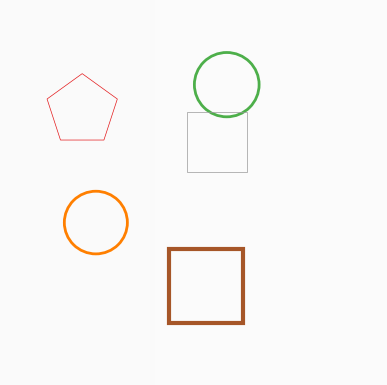[{"shape": "pentagon", "thickness": 0.5, "radius": 0.48, "center": [0.212, 0.713]}, {"shape": "circle", "thickness": 2, "radius": 0.42, "center": [0.585, 0.78]}, {"shape": "circle", "thickness": 2, "radius": 0.41, "center": [0.247, 0.422]}, {"shape": "square", "thickness": 3, "radius": 0.48, "center": [0.531, 0.258]}, {"shape": "square", "thickness": 0.5, "radius": 0.39, "center": [0.56, 0.631]}]